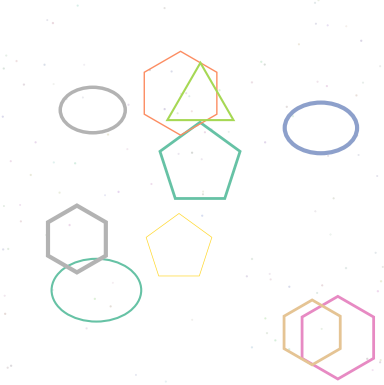[{"shape": "pentagon", "thickness": 2, "radius": 0.55, "center": [0.52, 0.573]}, {"shape": "oval", "thickness": 1.5, "radius": 0.58, "center": [0.25, 0.246]}, {"shape": "hexagon", "thickness": 1, "radius": 0.54, "center": [0.469, 0.758]}, {"shape": "oval", "thickness": 3, "radius": 0.47, "center": [0.834, 0.668]}, {"shape": "hexagon", "thickness": 2, "radius": 0.54, "center": [0.878, 0.123]}, {"shape": "triangle", "thickness": 1.5, "radius": 0.5, "center": [0.521, 0.738]}, {"shape": "pentagon", "thickness": 0.5, "radius": 0.45, "center": [0.465, 0.356]}, {"shape": "hexagon", "thickness": 2, "radius": 0.42, "center": [0.811, 0.137]}, {"shape": "oval", "thickness": 2.5, "radius": 0.42, "center": [0.241, 0.714]}, {"shape": "hexagon", "thickness": 3, "radius": 0.43, "center": [0.2, 0.379]}]